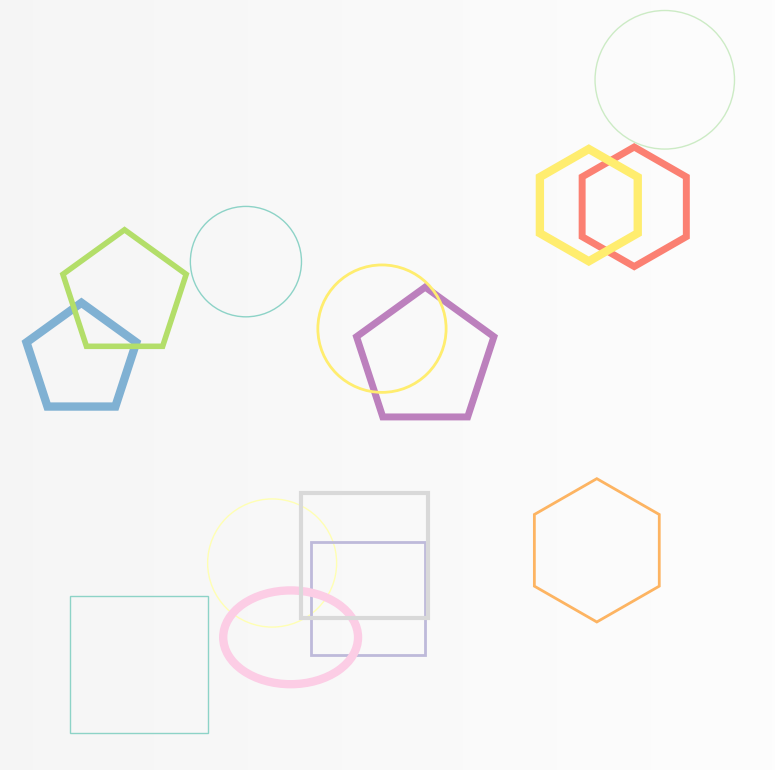[{"shape": "square", "thickness": 0.5, "radius": 0.45, "center": [0.18, 0.137]}, {"shape": "circle", "thickness": 0.5, "radius": 0.36, "center": [0.317, 0.66]}, {"shape": "circle", "thickness": 0.5, "radius": 0.42, "center": [0.351, 0.269]}, {"shape": "square", "thickness": 1, "radius": 0.37, "center": [0.475, 0.222]}, {"shape": "hexagon", "thickness": 2.5, "radius": 0.39, "center": [0.818, 0.731]}, {"shape": "pentagon", "thickness": 3, "radius": 0.37, "center": [0.105, 0.532]}, {"shape": "hexagon", "thickness": 1, "radius": 0.47, "center": [0.77, 0.285]}, {"shape": "pentagon", "thickness": 2, "radius": 0.42, "center": [0.161, 0.618]}, {"shape": "oval", "thickness": 3, "radius": 0.43, "center": [0.375, 0.172]}, {"shape": "square", "thickness": 1.5, "radius": 0.41, "center": [0.47, 0.279]}, {"shape": "pentagon", "thickness": 2.5, "radius": 0.47, "center": [0.549, 0.534]}, {"shape": "circle", "thickness": 0.5, "radius": 0.45, "center": [0.858, 0.896]}, {"shape": "hexagon", "thickness": 3, "radius": 0.36, "center": [0.76, 0.734]}, {"shape": "circle", "thickness": 1, "radius": 0.41, "center": [0.493, 0.573]}]